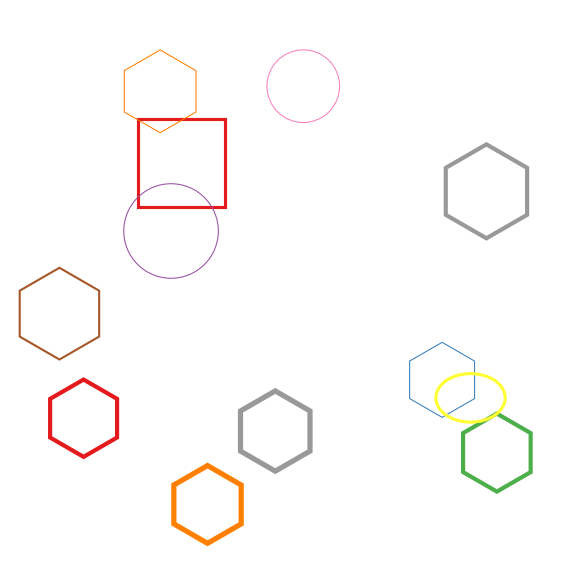[{"shape": "hexagon", "thickness": 2, "radius": 0.33, "center": [0.145, 0.275]}, {"shape": "square", "thickness": 1.5, "radius": 0.38, "center": [0.314, 0.717]}, {"shape": "hexagon", "thickness": 0.5, "radius": 0.32, "center": [0.766, 0.341]}, {"shape": "hexagon", "thickness": 2, "radius": 0.34, "center": [0.86, 0.215]}, {"shape": "circle", "thickness": 0.5, "radius": 0.41, "center": [0.296, 0.599]}, {"shape": "hexagon", "thickness": 2.5, "radius": 0.34, "center": [0.359, 0.126]}, {"shape": "hexagon", "thickness": 0.5, "radius": 0.36, "center": [0.277, 0.841]}, {"shape": "oval", "thickness": 1.5, "radius": 0.3, "center": [0.815, 0.31]}, {"shape": "hexagon", "thickness": 1, "radius": 0.4, "center": [0.103, 0.456]}, {"shape": "circle", "thickness": 0.5, "radius": 0.31, "center": [0.525, 0.85]}, {"shape": "hexagon", "thickness": 2.5, "radius": 0.35, "center": [0.477, 0.253]}, {"shape": "hexagon", "thickness": 2, "radius": 0.41, "center": [0.842, 0.668]}]